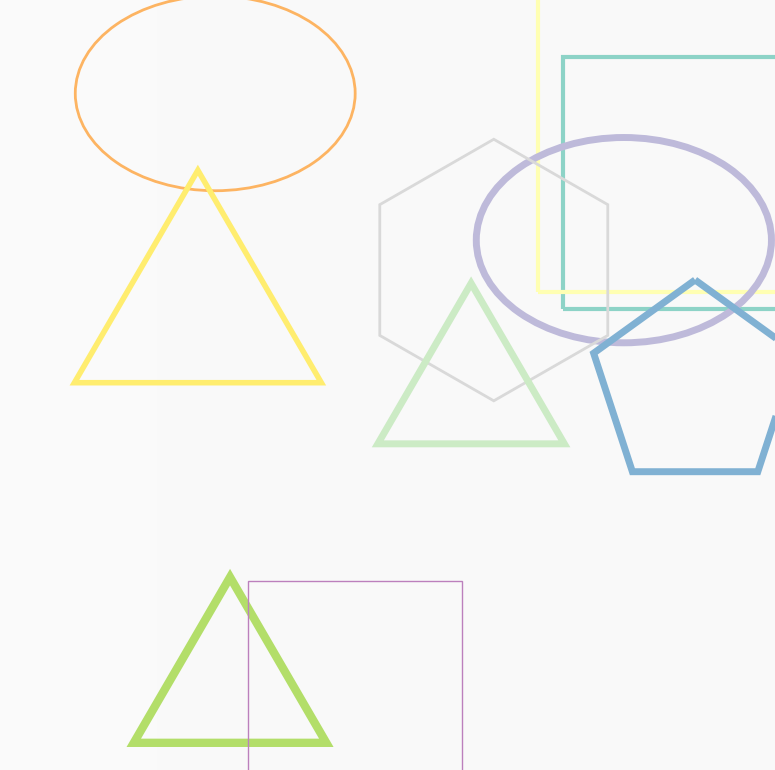[{"shape": "square", "thickness": 1.5, "radius": 0.82, "center": [0.89, 0.763]}, {"shape": "square", "thickness": 1.5, "radius": 0.96, "center": [0.887, 0.813]}, {"shape": "oval", "thickness": 2.5, "radius": 0.95, "center": [0.805, 0.688]}, {"shape": "pentagon", "thickness": 2.5, "radius": 0.69, "center": [0.897, 0.499]}, {"shape": "oval", "thickness": 1, "radius": 0.9, "center": [0.278, 0.879]}, {"shape": "triangle", "thickness": 3, "radius": 0.72, "center": [0.297, 0.107]}, {"shape": "hexagon", "thickness": 1, "radius": 0.85, "center": [0.637, 0.649]}, {"shape": "square", "thickness": 0.5, "radius": 0.69, "center": [0.458, 0.108]}, {"shape": "triangle", "thickness": 2.5, "radius": 0.69, "center": [0.608, 0.493]}, {"shape": "triangle", "thickness": 2, "radius": 0.92, "center": [0.255, 0.595]}]